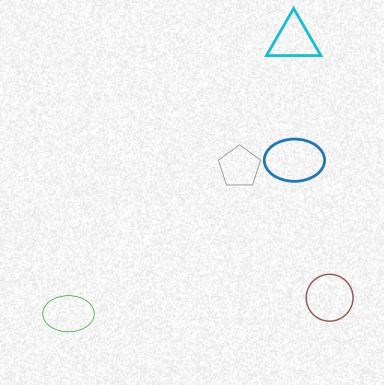[{"shape": "oval", "thickness": 2, "radius": 0.39, "center": [0.765, 0.584]}, {"shape": "oval", "thickness": 0.5, "radius": 0.34, "center": [0.178, 0.185]}, {"shape": "circle", "thickness": 1, "radius": 0.3, "center": [0.856, 0.227]}, {"shape": "pentagon", "thickness": 0.5, "radius": 0.29, "center": [0.622, 0.566]}, {"shape": "triangle", "thickness": 2, "radius": 0.41, "center": [0.763, 0.896]}]